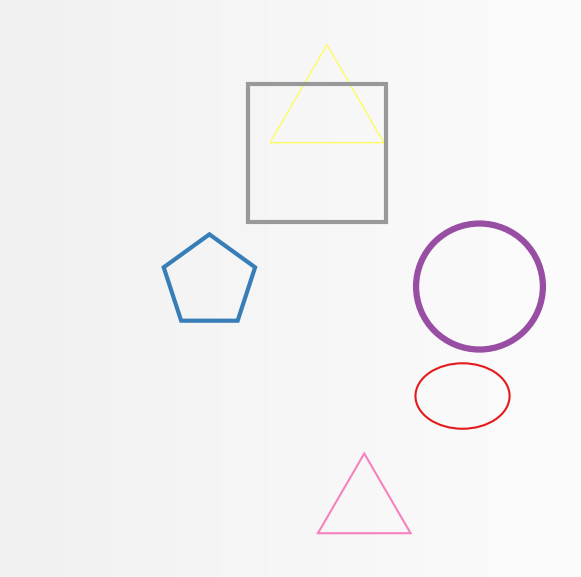[{"shape": "oval", "thickness": 1, "radius": 0.4, "center": [0.796, 0.313]}, {"shape": "pentagon", "thickness": 2, "radius": 0.41, "center": [0.36, 0.511]}, {"shape": "circle", "thickness": 3, "radius": 0.55, "center": [0.825, 0.503]}, {"shape": "triangle", "thickness": 0.5, "radius": 0.57, "center": [0.563, 0.808]}, {"shape": "triangle", "thickness": 1, "radius": 0.46, "center": [0.627, 0.122]}, {"shape": "square", "thickness": 2, "radius": 0.59, "center": [0.545, 0.734]}]